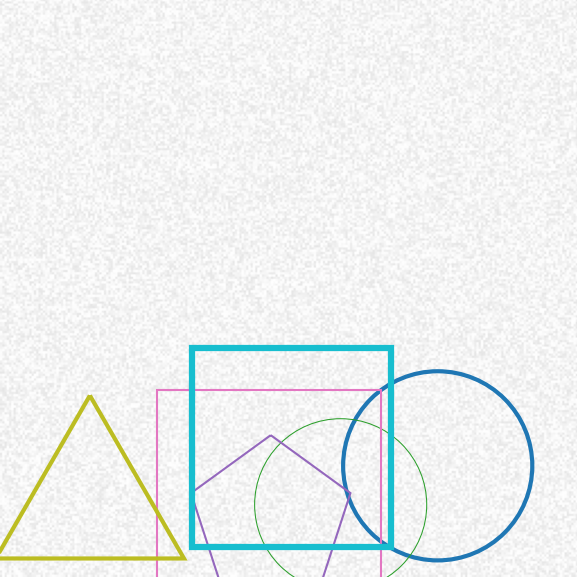[{"shape": "circle", "thickness": 2, "radius": 0.82, "center": [0.758, 0.193]}, {"shape": "circle", "thickness": 0.5, "radius": 0.74, "center": [0.59, 0.125]}, {"shape": "pentagon", "thickness": 1, "radius": 0.73, "center": [0.469, 0.1]}, {"shape": "square", "thickness": 1, "radius": 0.97, "center": [0.466, 0.129]}, {"shape": "triangle", "thickness": 2, "radius": 0.94, "center": [0.156, 0.126]}, {"shape": "square", "thickness": 3, "radius": 0.86, "center": [0.505, 0.225]}]